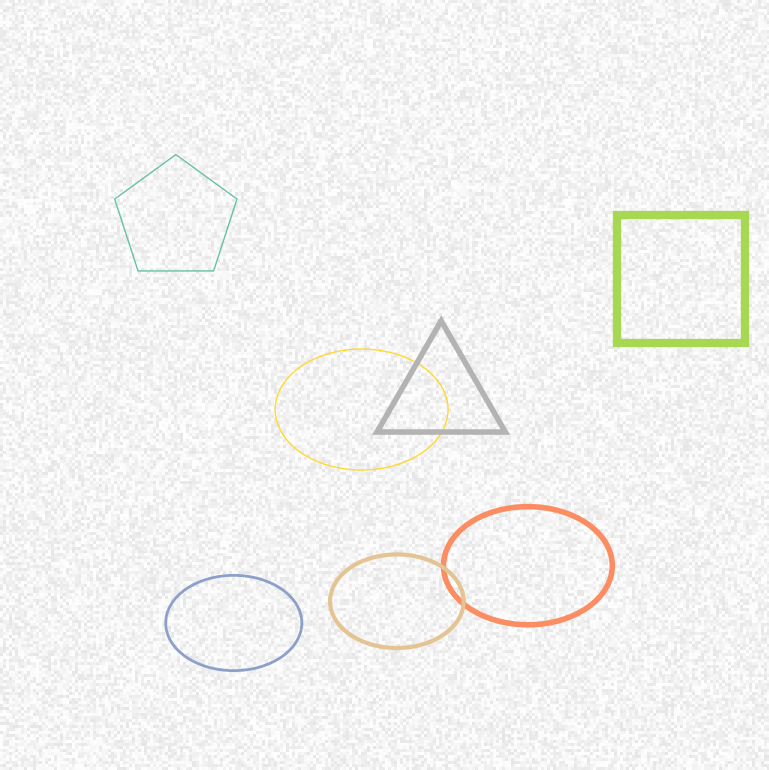[{"shape": "pentagon", "thickness": 0.5, "radius": 0.42, "center": [0.228, 0.716]}, {"shape": "oval", "thickness": 2, "radius": 0.55, "center": [0.686, 0.265]}, {"shape": "oval", "thickness": 1, "radius": 0.44, "center": [0.304, 0.191]}, {"shape": "square", "thickness": 3, "radius": 0.42, "center": [0.884, 0.638]}, {"shape": "oval", "thickness": 0.5, "radius": 0.56, "center": [0.47, 0.468]}, {"shape": "oval", "thickness": 1.5, "radius": 0.43, "center": [0.515, 0.219]}, {"shape": "triangle", "thickness": 2, "radius": 0.48, "center": [0.573, 0.487]}]